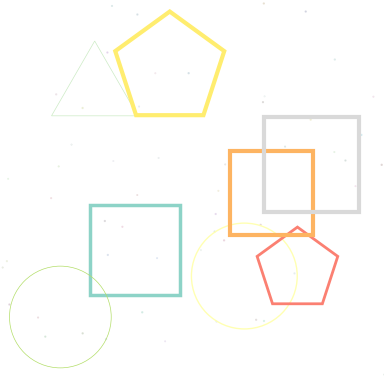[{"shape": "square", "thickness": 2.5, "radius": 0.58, "center": [0.35, 0.35]}, {"shape": "circle", "thickness": 1, "radius": 0.69, "center": [0.635, 0.283]}, {"shape": "pentagon", "thickness": 2, "radius": 0.55, "center": [0.773, 0.3]}, {"shape": "square", "thickness": 3, "radius": 0.54, "center": [0.705, 0.5]}, {"shape": "circle", "thickness": 0.5, "radius": 0.66, "center": [0.157, 0.177]}, {"shape": "square", "thickness": 3, "radius": 0.62, "center": [0.81, 0.573]}, {"shape": "triangle", "thickness": 0.5, "radius": 0.65, "center": [0.246, 0.764]}, {"shape": "pentagon", "thickness": 3, "radius": 0.74, "center": [0.441, 0.821]}]